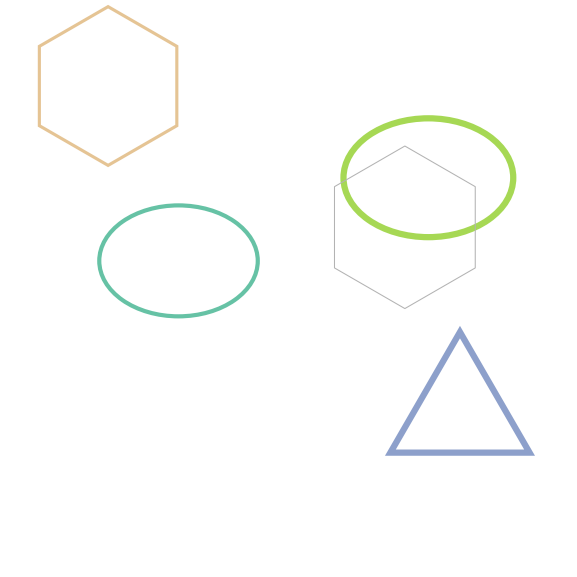[{"shape": "oval", "thickness": 2, "radius": 0.69, "center": [0.309, 0.547]}, {"shape": "triangle", "thickness": 3, "radius": 0.7, "center": [0.796, 0.285]}, {"shape": "oval", "thickness": 3, "radius": 0.73, "center": [0.742, 0.691]}, {"shape": "hexagon", "thickness": 1.5, "radius": 0.69, "center": [0.187, 0.85]}, {"shape": "hexagon", "thickness": 0.5, "radius": 0.7, "center": [0.701, 0.606]}]